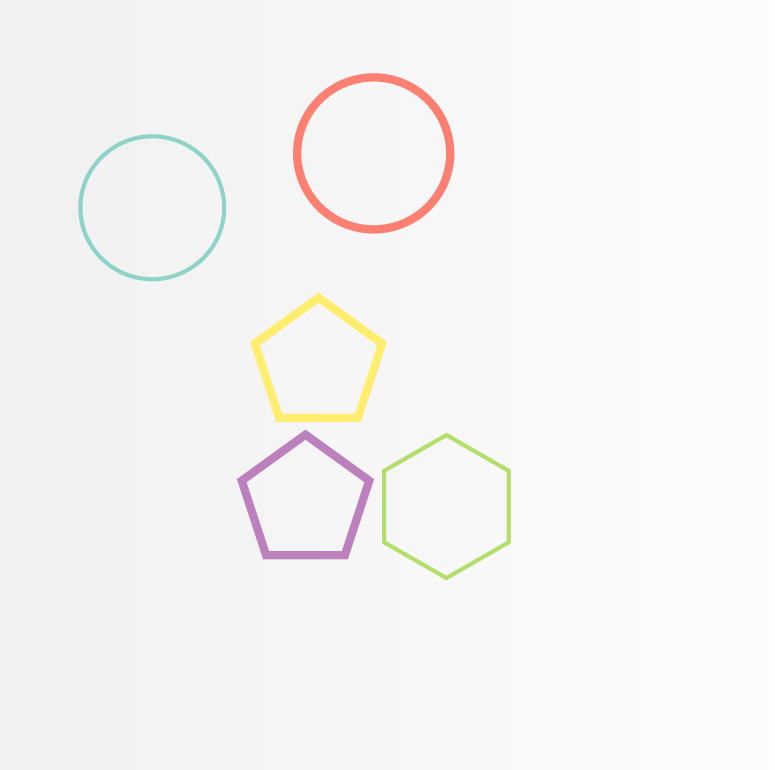[{"shape": "circle", "thickness": 1.5, "radius": 0.46, "center": [0.196, 0.73]}, {"shape": "circle", "thickness": 3, "radius": 0.49, "center": [0.482, 0.801]}, {"shape": "hexagon", "thickness": 1.5, "radius": 0.46, "center": [0.576, 0.342]}, {"shape": "pentagon", "thickness": 3, "radius": 0.43, "center": [0.394, 0.349]}, {"shape": "pentagon", "thickness": 3, "radius": 0.43, "center": [0.411, 0.527]}]